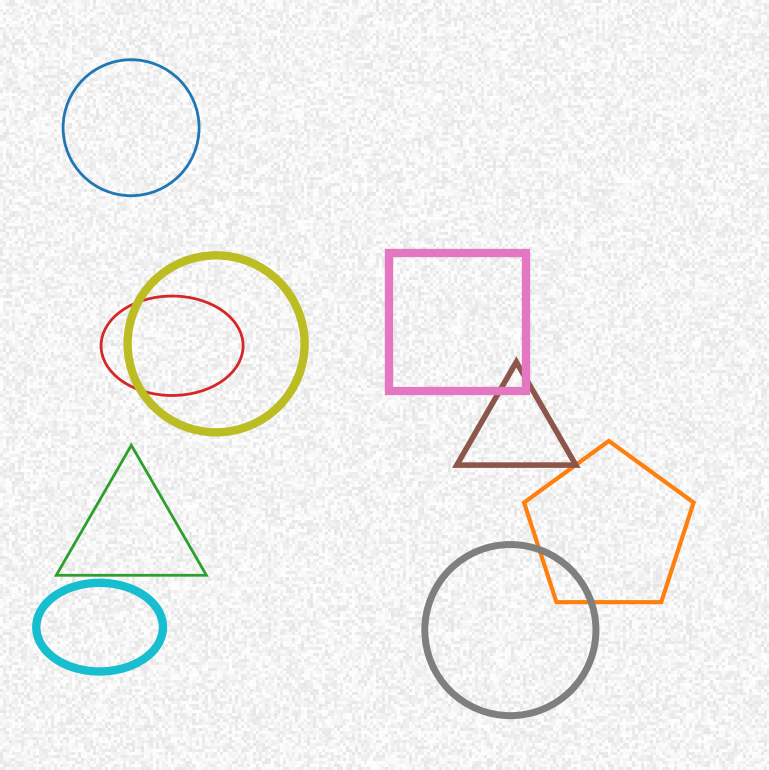[{"shape": "circle", "thickness": 1, "radius": 0.44, "center": [0.17, 0.834]}, {"shape": "pentagon", "thickness": 1.5, "radius": 0.58, "center": [0.791, 0.312]}, {"shape": "triangle", "thickness": 1, "radius": 0.56, "center": [0.171, 0.309]}, {"shape": "oval", "thickness": 1, "radius": 0.46, "center": [0.223, 0.551]}, {"shape": "triangle", "thickness": 2, "radius": 0.45, "center": [0.671, 0.441]}, {"shape": "square", "thickness": 3, "radius": 0.45, "center": [0.594, 0.582]}, {"shape": "circle", "thickness": 2.5, "radius": 0.56, "center": [0.663, 0.182]}, {"shape": "circle", "thickness": 3, "radius": 0.57, "center": [0.281, 0.553]}, {"shape": "oval", "thickness": 3, "radius": 0.41, "center": [0.129, 0.186]}]